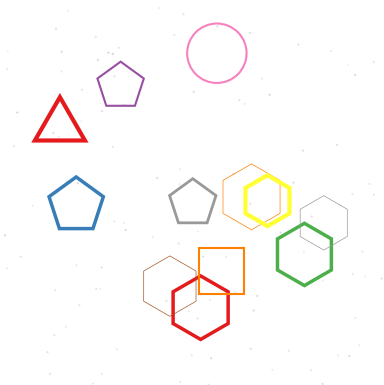[{"shape": "hexagon", "thickness": 2.5, "radius": 0.41, "center": [0.521, 0.201]}, {"shape": "triangle", "thickness": 3, "radius": 0.38, "center": [0.156, 0.673]}, {"shape": "pentagon", "thickness": 2.5, "radius": 0.37, "center": [0.198, 0.466]}, {"shape": "hexagon", "thickness": 2.5, "radius": 0.4, "center": [0.791, 0.339]}, {"shape": "pentagon", "thickness": 1.5, "radius": 0.32, "center": [0.313, 0.776]}, {"shape": "square", "thickness": 1.5, "radius": 0.3, "center": [0.575, 0.296]}, {"shape": "hexagon", "thickness": 0.5, "radius": 0.43, "center": [0.653, 0.489]}, {"shape": "hexagon", "thickness": 3, "radius": 0.33, "center": [0.695, 0.479]}, {"shape": "hexagon", "thickness": 0.5, "radius": 0.39, "center": [0.441, 0.257]}, {"shape": "circle", "thickness": 1.5, "radius": 0.39, "center": [0.563, 0.862]}, {"shape": "pentagon", "thickness": 2, "radius": 0.32, "center": [0.501, 0.472]}, {"shape": "hexagon", "thickness": 0.5, "radius": 0.35, "center": [0.841, 0.421]}]